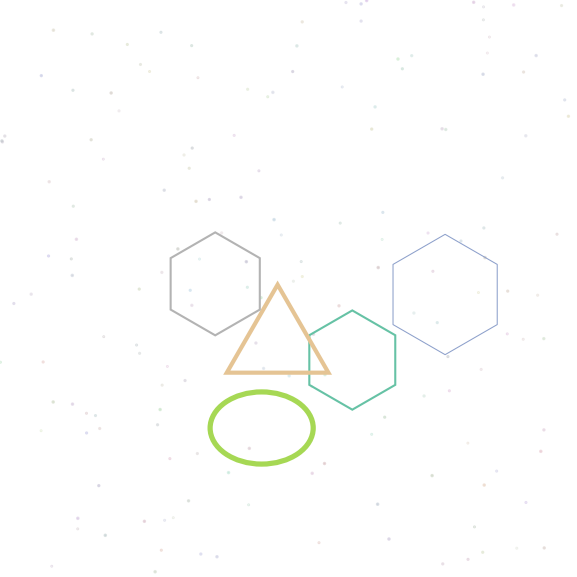[{"shape": "hexagon", "thickness": 1, "radius": 0.43, "center": [0.61, 0.376]}, {"shape": "hexagon", "thickness": 0.5, "radius": 0.52, "center": [0.771, 0.489]}, {"shape": "oval", "thickness": 2.5, "radius": 0.45, "center": [0.453, 0.258]}, {"shape": "triangle", "thickness": 2, "radius": 0.51, "center": [0.481, 0.405]}, {"shape": "hexagon", "thickness": 1, "radius": 0.45, "center": [0.373, 0.508]}]